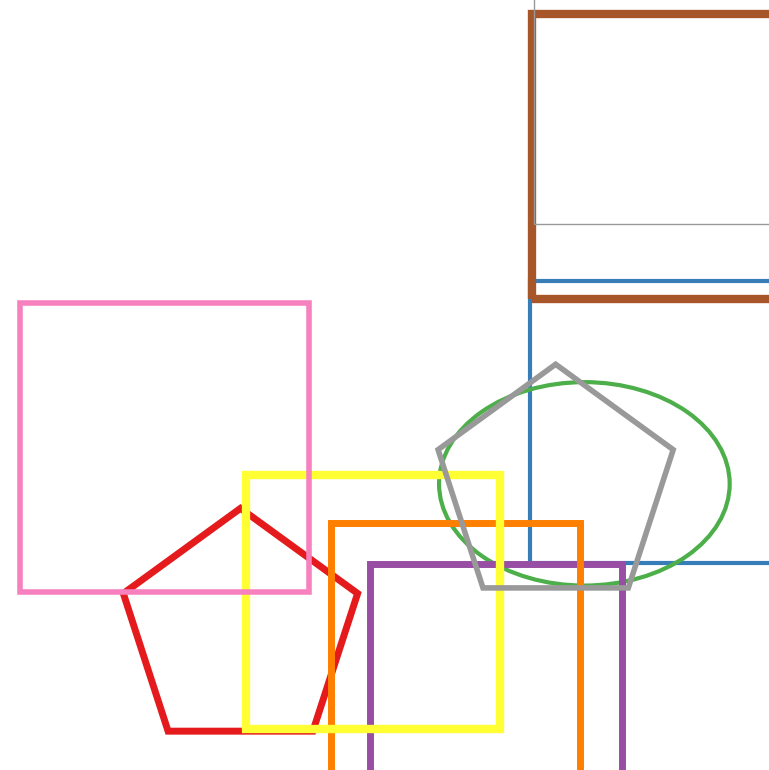[{"shape": "pentagon", "thickness": 2.5, "radius": 0.8, "center": [0.312, 0.18]}, {"shape": "square", "thickness": 1.5, "radius": 0.91, "center": [0.872, 0.452]}, {"shape": "oval", "thickness": 1.5, "radius": 0.94, "center": [0.759, 0.372]}, {"shape": "square", "thickness": 2.5, "radius": 0.82, "center": [0.644, 0.104]}, {"shape": "square", "thickness": 2.5, "radius": 0.81, "center": [0.592, 0.158]}, {"shape": "square", "thickness": 3, "radius": 0.82, "center": [0.484, 0.219]}, {"shape": "square", "thickness": 3, "radius": 0.93, "center": [0.877, 0.797]}, {"shape": "square", "thickness": 2, "radius": 0.94, "center": [0.213, 0.419]}, {"shape": "square", "thickness": 0.5, "radius": 0.93, "center": [0.88, 0.896]}, {"shape": "pentagon", "thickness": 2, "radius": 0.8, "center": [0.722, 0.366]}]